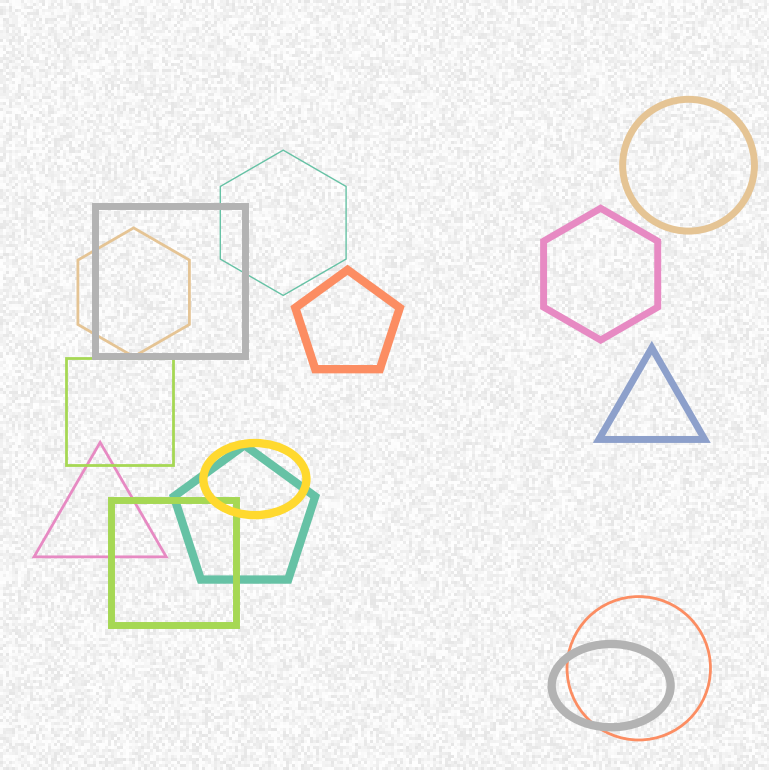[{"shape": "pentagon", "thickness": 3, "radius": 0.48, "center": [0.318, 0.325]}, {"shape": "hexagon", "thickness": 0.5, "radius": 0.47, "center": [0.368, 0.711]}, {"shape": "circle", "thickness": 1, "radius": 0.47, "center": [0.83, 0.132]}, {"shape": "pentagon", "thickness": 3, "radius": 0.36, "center": [0.451, 0.578]}, {"shape": "triangle", "thickness": 2.5, "radius": 0.4, "center": [0.847, 0.469]}, {"shape": "triangle", "thickness": 1, "radius": 0.5, "center": [0.13, 0.326]}, {"shape": "hexagon", "thickness": 2.5, "radius": 0.43, "center": [0.78, 0.644]}, {"shape": "square", "thickness": 2.5, "radius": 0.41, "center": [0.225, 0.27]}, {"shape": "square", "thickness": 1, "radius": 0.35, "center": [0.155, 0.466]}, {"shape": "oval", "thickness": 3, "radius": 0.33, "center": [0.331, 0.378]}, {"shape": "circle", "thickness": 2.5, "radius": 0.43, "center": [0.894, 0.785]}, {"shape": "hexagon", "thickness": 1, "radius": 0.42, "center": [0.174, 0.62]}, {"shape": "square", "thickness": 2.5, "radius": 0.49, "center": [0.221, 0.635]}, {"shape": "oval", "thickness": 3, "radius": 0.39, "center": [0.794, 0.11]}]